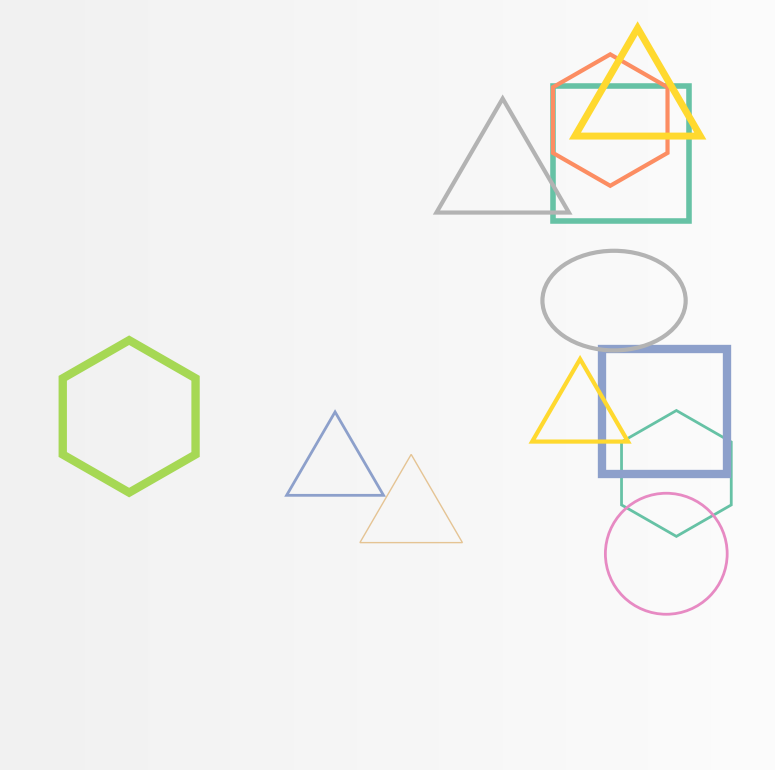[{"shape": "hexagon", "thickness": 1, "radius": 0.41, "center": [0.873, 0.385]}, {"shape": "square", "thickness": 2, "radius": 0.44, "center": [0.802, 0.801]}, {"shape": "hexagon", "thickness": 1.5, "radius": 0.43, "center": [0.787, 0.844]}, {"shape": "square", "thickness": 3, "radius": 0.41, "center": [0.857, 0.466]}, {"shape": "triangle", "thickness": 1, "radius": 0.36, "center": [0.432, 0.393]}, {"shape": "circle", "thickness": 1, "radius": 0.39, "center": [0.86, 0.281]}, {"shape": "hexagon", "thickness": 3, "radius": 0.49, "center": [0.167, 0.459]}, {"shape": "triangle", "thickness": 1.5, "radius": 0.36, "center": [0.749, 0.462]}, {"shape": "triangle", "thickness": 2.5, "radius": 0.47, "center": [0.823, 0.87]}, {"shape": "triangle", "thickness": 0.5, "radius": 0.38, "center": [0.531, 0.333]}, {"shape": "triangle", "thickness": 1.5, "radius": 0.49, "center": [0.649, 0.773]}, {"shape": "oval", "thickness": 1.5, "radius": 0.46, "center": [0.792, 0.61]}]